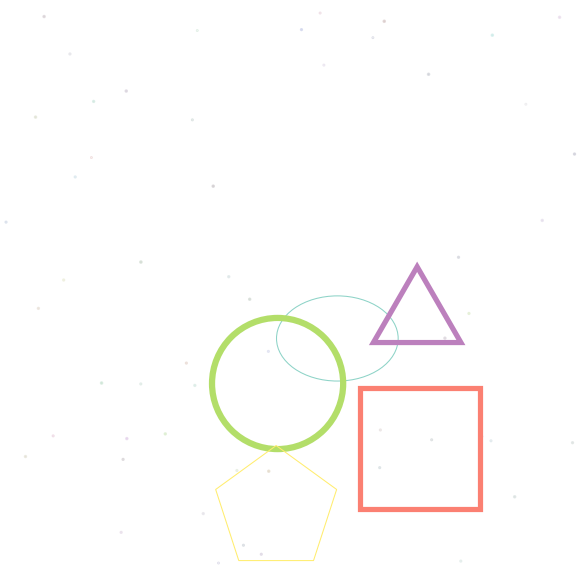[{"shape": "oval", "thickness": 0.5, "radius": 0.53, "center": [0.584, 0.413]}, {"shape": "square", "thickness": 2.5, "radius": 0.52, "center": [0.727, 0.223]}, {"shape": "circle", "thickness": 3, "radius": 0.57, "center": [0.481, 0.335]}, {"shape": "triangle", "thickness": 2.5, "radius": 0.44, "center": [0.722, 0.45]}, {"shape": "pentagon", "thickness": 0.5, "radius": 0.55, "center": [0.478, 0.118]}]